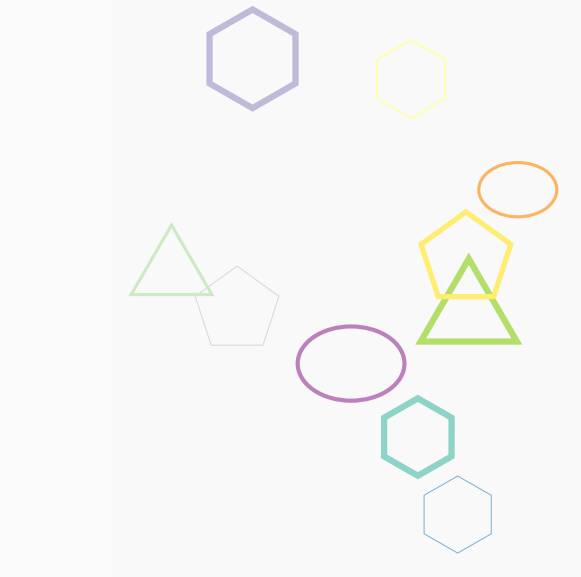[{"shape": "hexagon", "thickness": 3, "radius": 0.34, "center": [0.719, 0.242]}, {"shape": "hexagon", "thickness": 1, "radius": 0.34, "center": [0.707, 0.862]}, {"shape": "hexagon", "thickness": 3, "radius": 0.43, "center": [0.434, 0.897]}, {"shape": "hexagon", "thickness": 0.5, "radius": 0.33, "center": [0.787, 0.108]}, {"shape": "oval", "thickness": 1.5, "radius": 0.34, "center": [0.891, 0.671]}, {"shape": "triangle", "thickness": 3, "radius": 0.48, "center": [0.806, 0.455]}, {"shape": "pentagon", "thickness": 0.5, "radius": 0.38, "center": [0.408, 0.463]}, {"shape": "oval", "thickness": 2, "radius": 0.46, "center": [0.604, 0.37]}, {"shape": "triangle", "thickness": 1.5, "radius": 0.4, "center": [0.295, 0.529]}, {"shape": "pentagon", "thickness": 2.5, "radius": 0.41, "center": [0.802, 0.551]}]